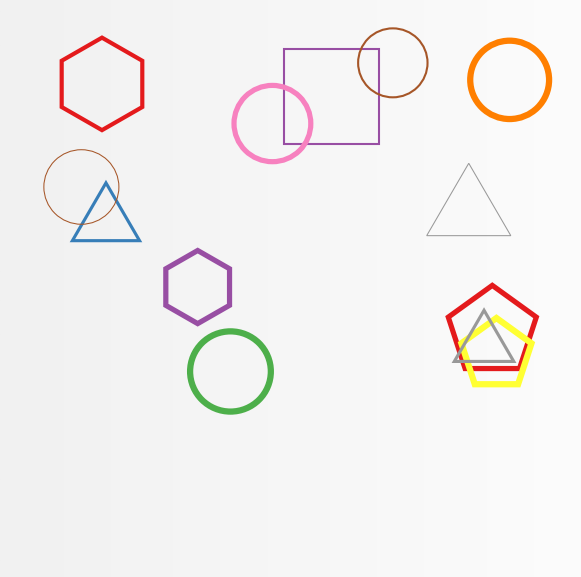[{"shape": "hexagon", "thickness": 2, "radius": 0.4, "center": [0.175, 0.854]}, {"shape": "pentagon", "thickness": 2.5, "radius": 0.4, "center": [0.847, 0.425]}, {"shape": "triangle", "thickness": 1.5, "radius": 0.33, "center": [0.182, 0.616]}, {"shape": "circle", "thickness": 3, "radius": 0.35, "center": [0.397, 0.356]}, {"shape": "square", "thickness": 1, "radius": 0.41, "center": [0.57, 0.832]}, {"shape": "hexagon", "thickness": 2.5, "radius": 0.32, "center": [0.34, 0.502]}, {"shape": "circle", "thickness": 3, "radius": 0.34, "center": [0.877, 0.861]}, {"shape": "pentagon", "thickness": 3, "radius": 0.32, "center": [0.854, 0.385]}, {"shape": "circle", "thickness": 1, "radius": 0.3, "center": [0.676, 0.89]}, {"shape": "circle", "thickness": 0.5, "radius": 0.32, "center": [0.14, 0.675]}, {"shape": "circle", "thickness": 2.5, "radius": 0.33, "center": [0.469, 0.785]}, {"shape": "triangle", "thickness": 0.5, "radius": 0.42, "center": [0.806, 0.633]}, {"shape": "triangle", "thickness": 1.5, "radius": 0.3, "center": [0.833, 0.403]}]